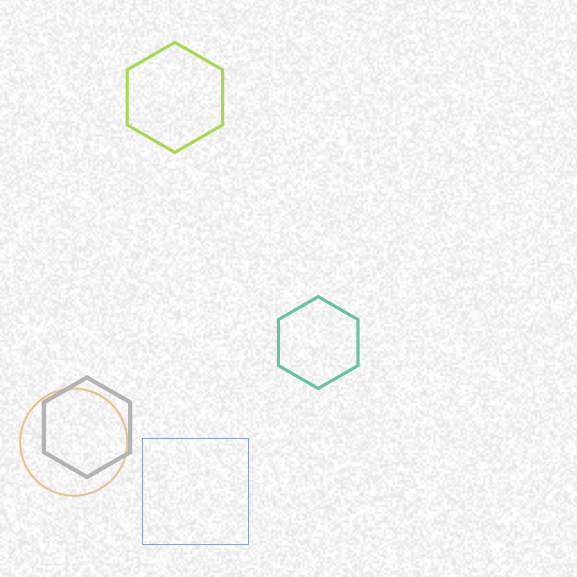[{"shape": "hexagon", "thickness": 1.5, "radius": 0.4, "center": [0.551, 0.406]}, {"shape": "square", "thickness": 0.5, "radius": 0.46, "center": [0.338, 0.149]}, {"shape": "hexagon", "thickness": 1.5, "radius": 0.48, "center": [0.303, 0.831]}, {"shape": "circle", "thickness": 1, "radius": 0.46, "center": [0.128, 0.234]}, {"shape": "hexagon", "thickness": 2, "radius": 0.43, "center": [0.151, 0.259]}]